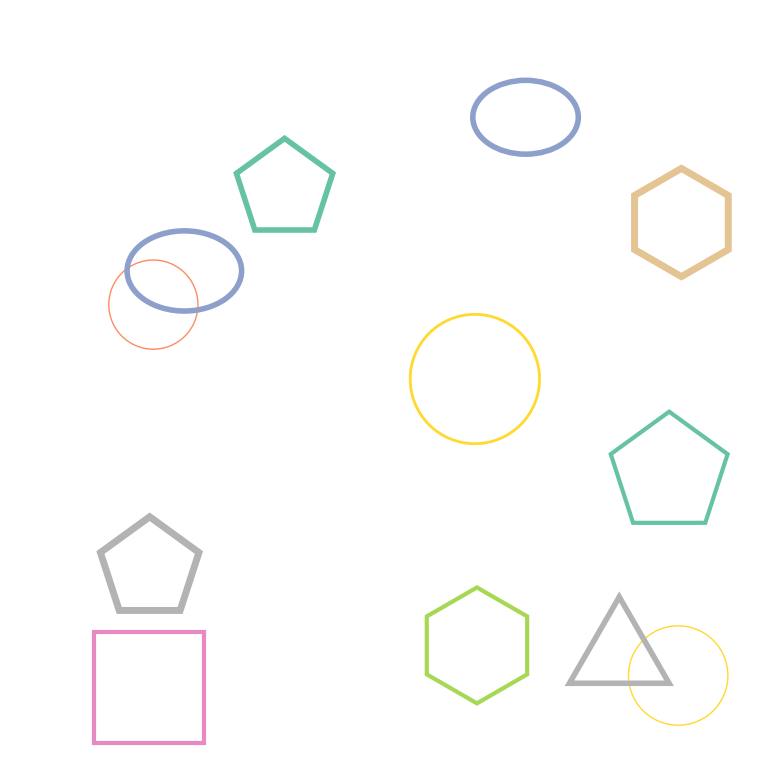[{"shape": "pentagon", "thickness": 2, "radius": 0.33, "center": [0.37, 0.755]}, {"shape": "pentagon", "thickness": 1.5, "radius": 0.4, "center": [0.869, 0.386]}, {"shape": "circle", "thickness": 0.5, "radius": 0.29, "center": [0.199, 0.604]}, {"shape": "oval", "thickness": 2, "radius": 0.37, "center": [0.239, 0.648]}, {"shape": "oval", "thickness": 2, "radius": 0.34, "center": [0.683, 0.848]}, {"shape": "square", "thickness": 1.5, "radius": 0.36, "center": [0.193, 0.107]}, {"shape": "hexagon", "thickness": 1.5, "radius": 0.38, "center": [0.619, 0.162]}, {"shape": "circle", "thickness": 0.5, "radius": 0.32, "center": [0.881, 0.123]}, {"shape": "circle", "thickness": 1, "radius": 0.42, "center": [0.617, 0.508]}, {"shape": "hexagon", "thickness": 2.5, "radius": 0.35, "center": [0.885, 0.711]}, {"shape": "triangle", "thickness": 2, "radius": 0.37, "center": [0.804, 0.15]}, {"shape": "pentagon", "thickness": 2.5, "radius": 0.34, "center": [0.194, 0.262]}]